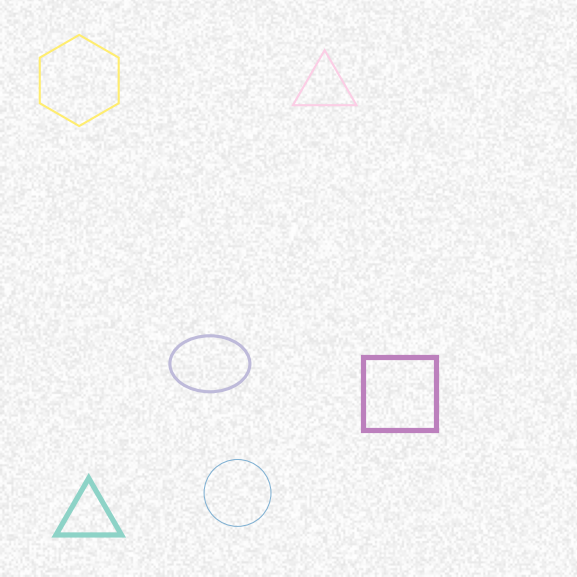[{"shape": "triangle", "thickness": 2.5, "radius": 0.33, "center": [0.154, 0.106]}, {"shape": "oval", "thickness": 1.5, "radius": 0.35, "center": [0.363, 0.369]}, {"shape": "circle", "thickness": 0.5, "radius": 0.29, "center": [0.411, 0.146]}, {"shape": "triangle", "thickness": 1, "radius": 0.32, "center": [0.562, 0.849]}, {"shape": "square", "thickness": 2.5, "radius": 0.32, "center": [0.692, 0.318]}, {"shape": "hexagon", "thickness": 1, "radius": 0.39, "center": [0.137, 0.86]}]